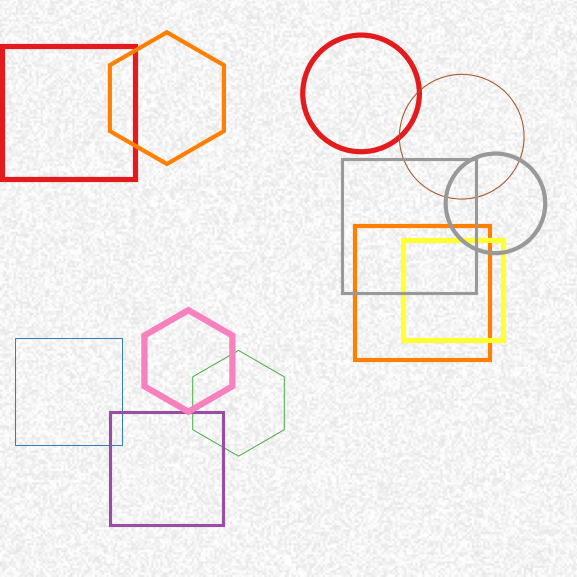[{"shape": "square", "thickness": 2.5, "radius": 0.58, "center": [0.118, 0.804]}, {"shape": "circle", "thickness": 2.5, "radius": 0.5, "center": [0.625, 0.837]}, {"shape": "square", "thickness": 0.5, "radius": 0.46, "center": [0.119, 0.322]}, {"shape": "hexagon", "thickness": 0.5, "radius": 0.46, "center": [0.413, 0.301]}, {"shape": "square", "thickness": 1.5, "radius": 0.49, "center": [0.288, 0.188]}, {"shape": "hexagon", "thickness": 2, "radius": 0.57, "center": [0.289, 0.829]}, {"shape": "square", "thickness": 2, "radius": 0.58, "center": [0.732, 0.492]}, {"shape": "square", "thickness": 2.5, "radius": 0.43, "center": [0.784, 0.497]}, {"shape": "circle", "thickness": 0.5, "radius": 0.54, "center": [0.8, 0.762]}, {"shape": "hexagon", "thickness": 3, "radius": 0.44, "center": [0.326, 0.374]}, {"shape": "square", "thickness": 1.5, "radius": 0.58, "center": [0.709, 0.608]}, {"shape": "circle", "thickness": 2, "radius": 0.43, "center": [0.858, 0.647]}]